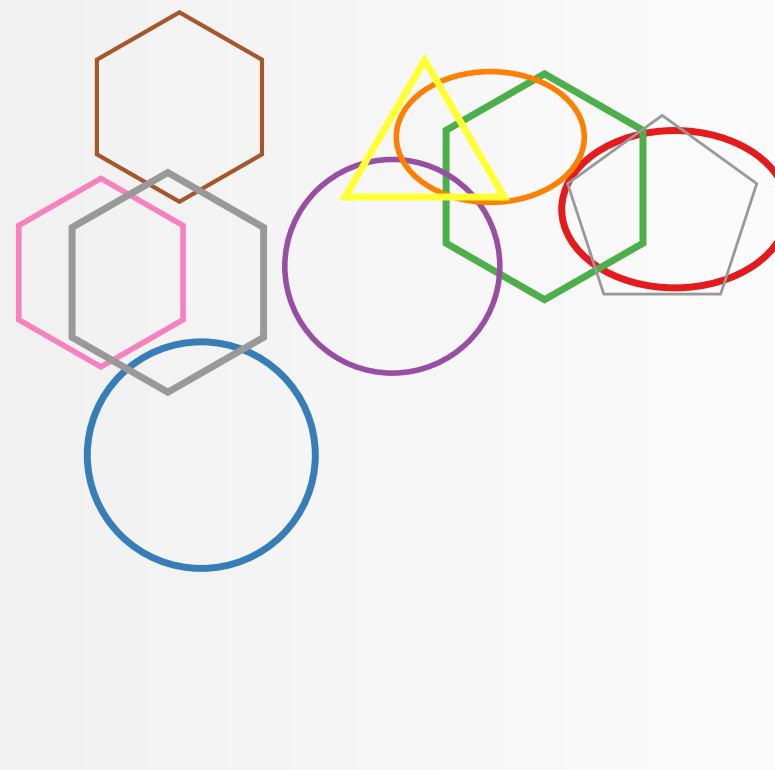[{"shape": "oval", "thickness": 2.5, "radius": 0.73, "center": [0.871, 0.728]}, {"shape": "circle", "thickness": 2.5, "radius": 0.74, "center": [0.26, 0.409]}, {"shape": "hexagon", "thickness": 2.5, "radius": 0.73, "center": [0.703, 0.757]}, {"shape": "circle", "thickness": 2, "radius": 0.69, "center": [0.506, 0.654]}, {"shape": "oval", "thickness": 2, "radius": 0.61, "center": [0.633, 0.822]}, {"shape": "triangle", "thickness": 2.5, "radius": 0.59, "center": [0.548, 0.803]}, {"shape": "hexagon", "thickness": 1.5, "radius": 0.61, "center": [0.232, 0.861]}, {"shape": "hexagon", "thickness": 2, "radius": 0.61, "center": [0.13, 0.646]}, {"shape": "pentagon", "thickness": 1, "radius": 0.64, "center": [0.854, 0.722]}, {"shape": "hexagon", "thickness": 2.5, "radius": 0.71, "center": [0.217, 0.633]}]